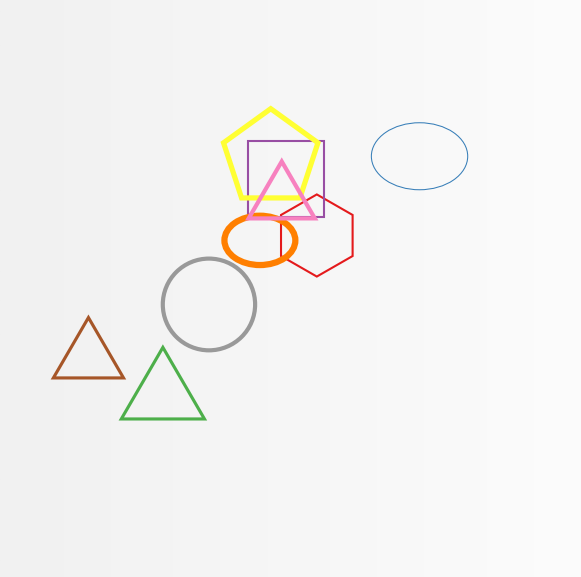[{"shape": "hexagon", "thickness": 1, "radius": 0.36, "center": [0.545, 0.591]}, {"shape": "oval", "thickness": 0.5, "radius": 0.41, "center": [0.722, 0.729]}, {"shape": "triangle", "thickness": 1.5, "radius": 0.41, "center": [0.28, 0.315]}, {"shape": "square", "thickness": 1, "radius": 0.33, "center": [0.492, 0.689]}, {"shape": "oval", "thickness": 3, "radius": 0.31, "center": [0.447, 0.583]}, {"shape": "pentagon", "thickness": 2.5, "radius": 0.43, "center": [0.466, 0.725]}, {"shape": "triangle", "thickness": 1.5, "radius": 0.35, "center": [0.152, 0.38]}, {"shape": "triangle", "thickness": 2, "radius": 0.33, "center": [0.485, 0.654]}, {"shape": "circle", "thickness": 2, "radius": 0.4, "center": [0.36, 0.472]}]